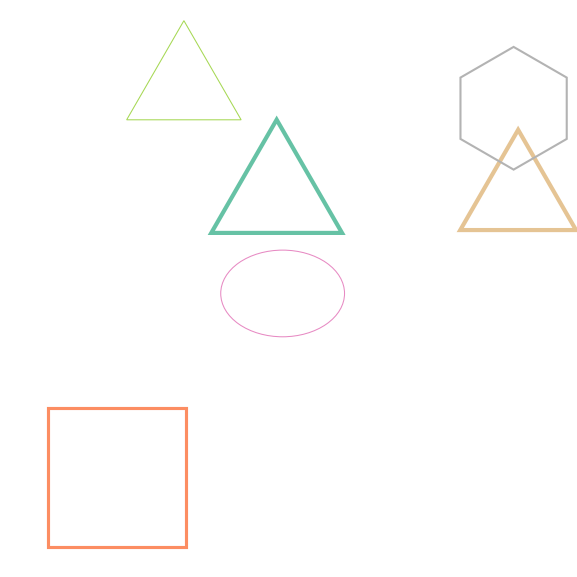[{"shape": "triangle", "thickness": 2, "radius": 0.65, "center": [0.479, 0.661]}, {"shape": "square", "thickness": 1.5, "radius": 0.6, "center": [0.203, 0.173]}, {"shape": "oval", "thickness": 0.5, "radius": 0.54, "center": [0.489, 0.491]}, {"shape": "triangle", "thickness": 0.5, "radius": 0.57, "center": [0.318, 0.849]}, {"shape": "triangle", "thickness": 2, "radius": 0.58, "center": [0.897, 0.659]}, {"shape": "hexagon", "thickness": 1, "radius": 0.53, "center": [0.889, 0.812]}]